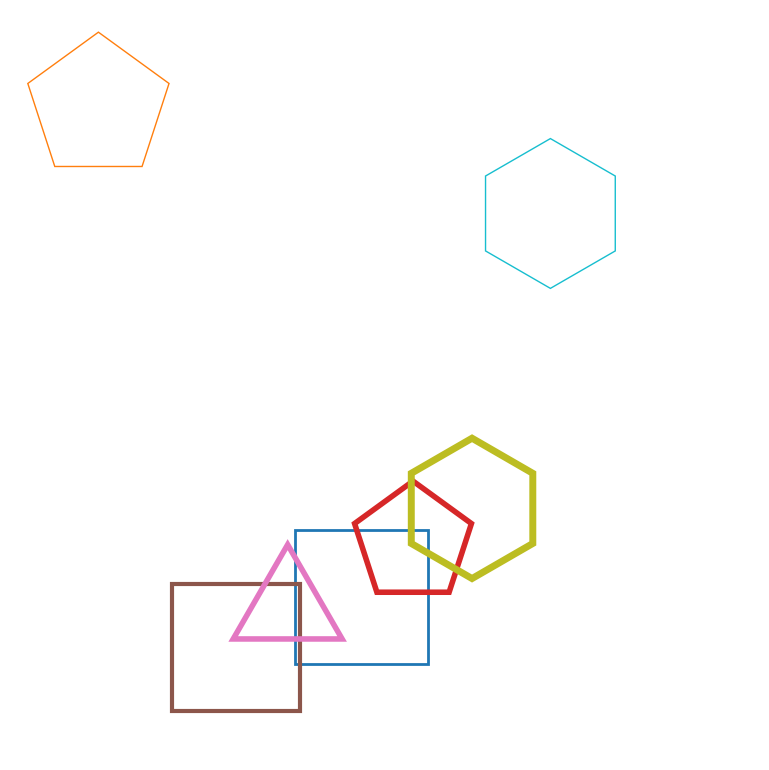[{"shape": "square", "thickness": 1, "radius": 0.43, "center": [0.47, 0.225]}, {"shape": "pentagon", "thickness": 0.5, "radius": 0.48, "center": [0.128, 0.862]}, {"shape": "pentagon", "thickness": 2, "radius": 0.4, "center": [0.536, 0.295]}, {"shape": "square", "thickness": 1.5, "radius": 0.41, "center": [0.306, 0.159]}, {"shape": "triangle", "thickness": 2, "radius": 0.41, "center": [0.374, 0.211]}, {"shape": "hexagon", "thickness": 2.5, "radius": 0.46, "center": [0.613, 0.34]}, {"shape": "hexagon", "thickness": 0.5, "radius": 0.49, "center": [0.715, 0.723]}]